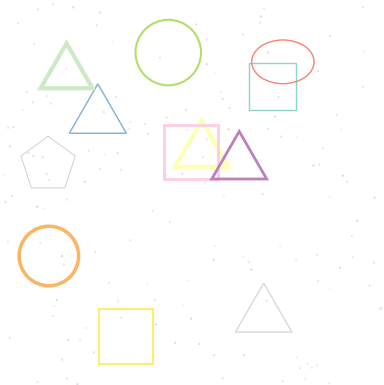[{"shape": "square", "thickness": 1, "radius": 0.31, "center": [0.708, 0.776]}, {"shape": "triangle", "thickness": 3, "radius": 0.4, "center": [0.524, 0.607]}, {"shape": "pentagon", "thickness": 0.5, "radius": 0.37, "center": [0.125, 0.572]}, {"shape": "oval", "thickness": 1, "radius": 0.41, "center": [0.735, 0.839]}, {"shape": "triangle", "thickness": 1, "radius": 0.43, "center": [0.254, 0.697]}, {"shape": "circle", "thickness": 2.5, "radius": 0.39, "center": [0.127, 0.335]}, {"shape": "circle", "thickness": 1.5, "radius": 0.43, "center": [0.437, 0.863]}, {"shape": "square", "thickness": 2, "radius": 0.35, "center": [0.497, 0.604]}, {"shape": "triangle", "thickness": 1, "radius": 0.42, "center": [0.685, 0.18]}, {"shape": "triangle", "thickness": 2, "radius": 0.41, "center": [0.621, 0.576]}, {"shape": "triangle", "thickness": 3, "radius": 0.39, "center": [0.173, 0.81]}, {"shape": "square", "thickness": 1.5, "radius": 0.35, "center": [0.327, 0.126]}]